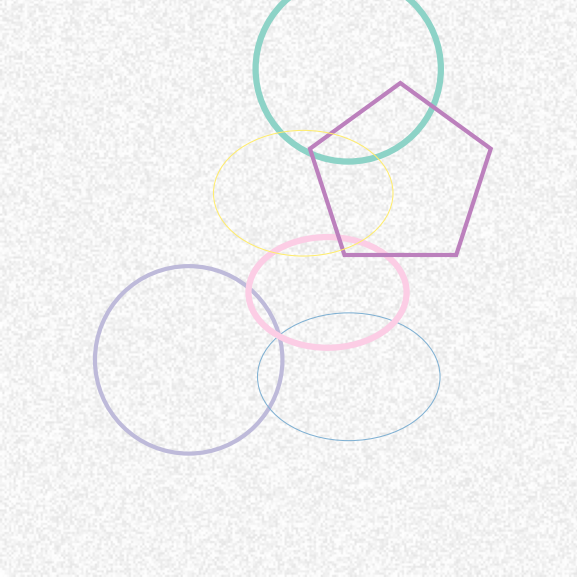[{"shape": "circle", "thickness": 3, "radius": 0.8, "center": [0.603, 0.88]}, {"shape": "circle", "thickness": 2, "radius": 0.81, "center": [0.327, 0.376]}, {"shape": "oval", "thickness": 0.5, "radius": 0.79, "center": [0.604, 0.347]}, {"shape": "oval", "thickness": 3, "radius": 0.68, "center": [0.567, 0.493]}, {"shape": "pentagon", "thickness": 2, "radius": 0.82, "center": [0.693, 0.691]}, {"shape": "oval", "thickness": 0.5, "radius": 0.78, "center": [0.525, 0.665]}]